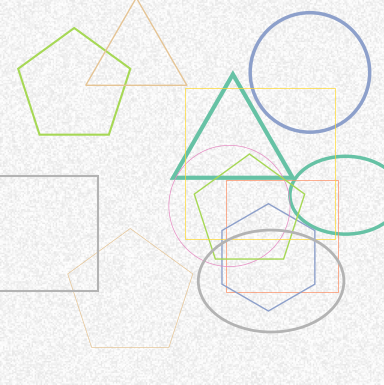[{"shape": "oval", "thickness": 2.5, "radius": 0.72, "center": [0.897, 0.493]}, {"shape": "triangle", "thickness": 3, "radius": 0.9, "center": [0.605, 0.628]}, {"shape": "square", "thickness": 0.5, "radius": 0.73, "center": [0.731, 0.386]}, {"shape": "circle", "thickness": 2.5, "radius": 0.78, "center": [0.805, 0.812]}, {"shape": "hexagon", "thickness": 1, "radius": 0.7, "center": [0.697, 0.332]}, {"shape": "circle", "thickness": 0.5, "radius": 0.79, "center": [0.596, 0.465]}, {"shape": "pentagon", "thickness": 1.5, "radius": 0.77, "center": [0.193, 0.774]}, {"shape": "pentagon", "thickness": 1, "radius": 0.75, "center": [0.648, 0.449]}, {"shape": "square", "thickness": 0.5, "radius": 0.98, "center": [0.676, 0.575]}, {"shape": "pentagon", "thickness": 0.5, "radius": 0.85, "center": [0.338, 0.236]}, {"shape": "triangle", "thickness": 1, "radius": 0.76, "center": [0.354, 0.854]}, {"shape": "square", "thickness": 1.5, "radius": 0.75, "center": [0.104, 0.394]}, {"shape": "oval", "thickness": 2, "radius": 0.95, "center": [0.704, 0.27]}]